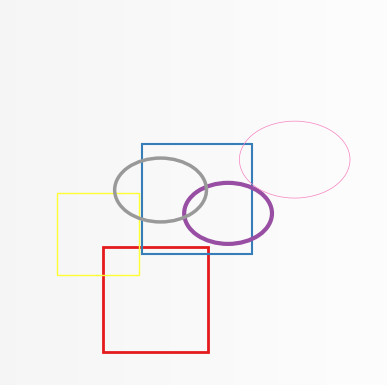[{"shape": "square", "thickness": 2, "radius": 0.68, "center": [0.4, 0.222]}, {"shape": "square", "thickness": 1.5, "radius": 0.71, "center": [0.508, 0.484]}, {"shape": "oval", "thickness": 3, "radius": 0.57, "center": [0.589, 0.446]}, {"shape": "square", "thickness": 1, "radius": 0.53, "center": [0.253, 0.391]}, {"shape": "oval", "thickness": 0.5, "radius": 0.71, "center": [0.76, 0.585]}, {"shape": "oval", "thickness": 2.5, "radius": 0.59, "center": [0.414, 0.506]}]